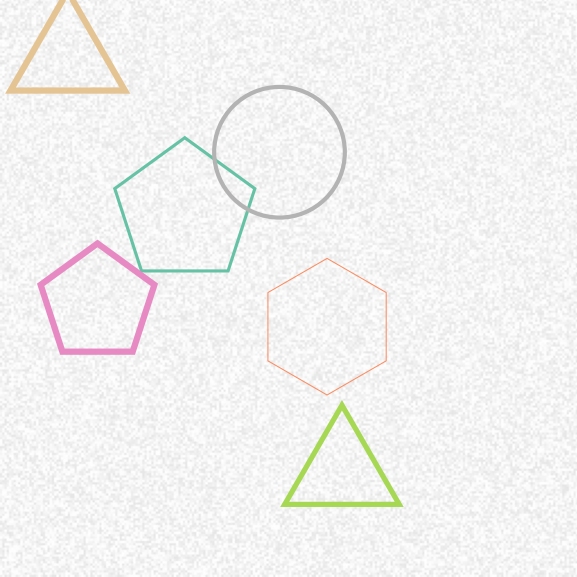[{"shape": "pentagon", "thickness": 1.5, "radius": 0.64, "center": [0.32, 0.633]}, {"shape": "hexagon", "thickness": 0.5, "radius": 0.59, "center": [0.566, 0.433]}, {"shape": "pentagon", "thickness": 3, "radius": 0.52, "center": [0.169, 0.474]}, {"shape": "triangle", "thickness": 2.5, "radius": 0.57, "center": [0.592, 0.183]}, {"shape": "triangle", "thickness": 3, "radius": 0.57, "center": [0.117, 0.9]}, {"shape": "circle", "thickness": 2, "radius": 0.57, "center": [0.484, 0.736]}]